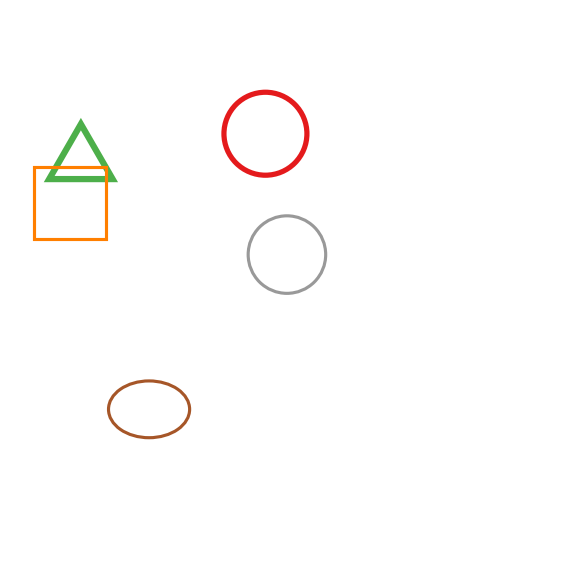[{"shape": "circle", "thickness": 2.5, "radius": 0.36, "center": [0.46, 0.768]}, {"shape": "triangle", "thickness": 3, "radius": 0.32, "center": [0.14, 0.721]}, {"shape": "square", "thickness": 1.5, "radius": 0.31, "center": [0.121, 0.647]}, {"shape": "oval", "thickness": 1.5, "radius": 0.35, "center": [0.258, 0.29]}, {"shape": "circle", "thickness": 1.5, "radius": 0.34, "center": [0.497, 0.558]}]